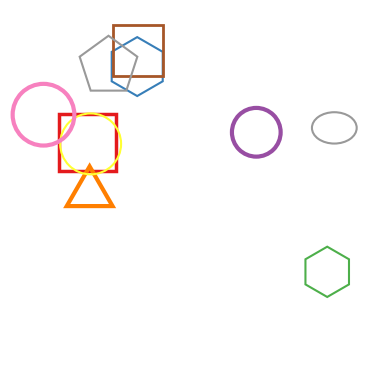[{"shape": "square", "thickness": 2.5, "radius": 0.37, "center": [0.227, 0.629]}, {"shape": "hexagon", "thickness": 1.5, "radius": 0.38, "center": [0.356, 0.827]}, {"shape": "hexagon", "thickness": 1.5, "radius": 0.33, "center": [0.85, 0.294]}, {"shape": "circle", "thickness": 3, "radius": 0.32, "center": [0.666, 0.656]}, {"shape": "triangle", "thickness": 3, "radius": 0.34, "center": [0.233, 0.499]}, {"shape": "circle", "thickness": 1.5, "radius": 0.4, "center": [0.235, 0.626]}, {"shape": "square", "thickness": 2, "radius": 0.33, "center": [0.358, 0.869]}, {"shape": "circle", "thickness": 3, "radius": 0.4, "center": [0.113, 0.702]}, {"shape": "pentagon", "thickness": 1.5, "radius": 0.39, "center": [0.282, 0.828]}, {"shape": "oval", "thickness": 1.5, "radius": 0.29, "center": [0.868, 0.668]}]